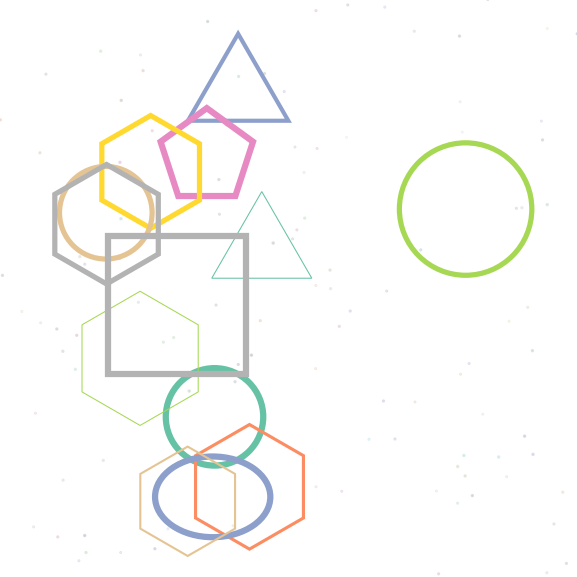[{"shape": "triangle", "thickness": 0.5, "radius": 0.5, "center": [0.453, 0.567]}, {"shape": "circle", "thickness": 3, "radius": 0.42, "center": [0.371, 0.277]}, {"shape": "hexagon", "thickness": 1.5, "radius": 0.54, "center": [0.432, 0.156]}, {"shape": "triangle", "thickness": 2, "radius": 0.5, "center": [0.412, 0.84]}, {"shape": "oval", "thickness": 3, "radius": 0.5, "center": [0.368, 0.139]}, {"shape": "pentagon", "thickness": 3, "radius": 0.42, "center": [0.358, 0.728]}, {"shape": "circle", "thickness": 2.5, "radius": 0.57, "center": [0.806, 0.637]}, {"shape": "hexagon", "thickness": 0.5, "radius": 0.58, "center": [0.243, 0.379]}, {"shape": "hexagon", "thickness": 2.5, "radius": 0.49, "center": [0.261, 0.701]}, {"shape": "hexagon", "thickness": 1, "radius": 0.47, "center": [0.325, 0.131]}, {"shape": "circle", "thickness": 2.5, "radius": 0.4, "center": [0.183, 0.631]}, {"shape": "hexagon", "thickness": 2.5, "radius": 0.52, "center": [0.185, 0.611]}, {"shape": "square", "thickness": 3, "radius": 0.6, "center": [0.306, 0.47]}]